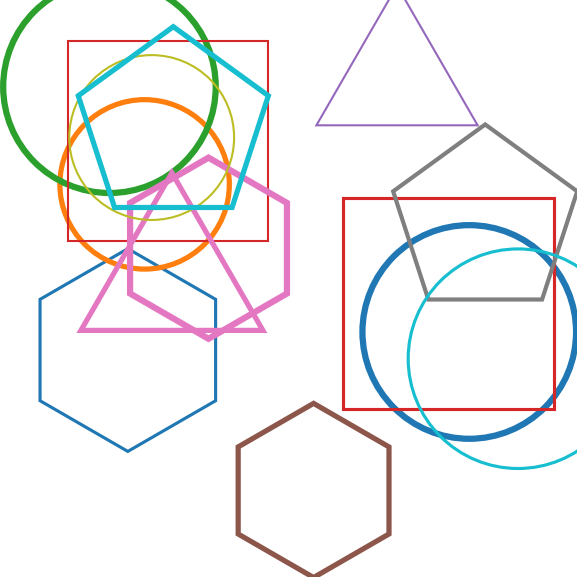[{"shape": "hexagon", "thickness": 1.5, "radius": 0.88, "center": [0.221, 0.393]}, {"shape": "circle", "thickness": 3, "radius": 0.92, "center": [0.813, 0.424]}, {"shape": "circle", "thickness": 2.5, "radius": 0.73, "center": [0.25, 0.68]}, {"shape": "circle", "thickness": 3, "radius": 0.92, "center": [0.19, 0.849]}, {"shape": "square", "thickness": 1.5, "radius": 0.91, "center": [0.777, 0.474]}, {"shape": "square", "thickness": 1, "radius": 0.87, "center": [0.29, 0.755]}, {"shape": "triangle", "thickness": 1, "radius": 0.81, "center": [0.687, 0.863]}, {"shape": "hexagon", "thickness": 2.5, "radius": 0.75, "center": [0.543, 0.15]}, {"shape": "triangle", "thickness": 2.5, "radius": 0.91, "center": [0.298, 0.518]}, {"shape": "hexagon", "thickness": 3, "radius": 0.78, "center": [0.361, 0.569]}, {"shape": "pentagon", "thickness": 2, "radius": 0.84, "center": [0.84, 0.616]}, {"shape": "circle", "thickness": 1, "radius": 0.71, "center": [0.263, 0.761]}, {"shape": "pentagon", "thickness": 2.5, "radius": 0.87, "center": [0.3, 0.78]}, {"shape": "circle", "thickness": 1.5, "radius": 0.95, "center": [0.897, 0.378]}]